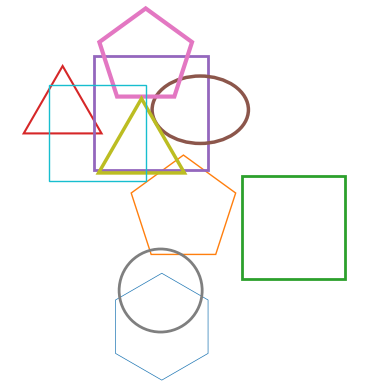[{"shape": "hexagon", "thickness": 0.5, "radius": 0.69, "center": [0.42, 0.151]}, {"shape": "pentagon", "thickness": 1, "radius": 0.71, "center": [0.476, 0.455]}, {"shape": "square", "thickness": 2, "radius": 0.66, "center": [0.762, 0.409]}, {"shape": "triangle", "thickness": 1.5, "radius": 0.58, "center": [0.163, 0.712]}, {"shape": "square", "thickness": 2, "radius": 0.74, "center": [0.393, 0.706]}, {"shape": "oval", "thickness": 2.5, "radius": 0.63, "center": [0.52, 0.715]}, {"shape": "pentagon", "thickness": 3, "radius": 0.63, "center": [0.378, 0.852]}, {"shape": "circle", "thickness": 2, "radius": 0.54, "center": [0.417, 0.245]}, {"shape": "triangle", "thickness": 2.5, "radius": 0.64, "center": [0.368, 0.615]}, {"shape": "square", "thickness": 1, "radius": 0.63, "center": [0.253, 0.655]}]